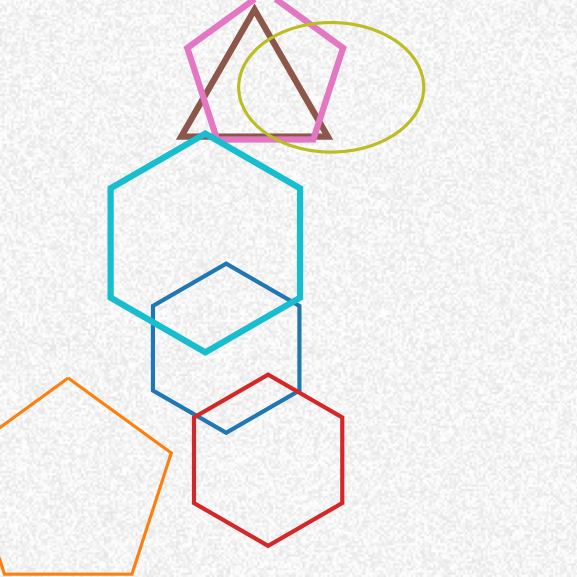[{"shape": "hexagon", "thickness": 2, "radius": 0.73, "center": [0.392, 0.396]}, {"shape": "pentagon", "thickness": 1.5, "radius": 0.94, "center": [0.118, 0.157]}, {"shape": "hexagon", "thickness": 2, "radius": 0.74, "center": [0.464, 0.202]}, {"shape": "triangle", "thickness": 3, "radius": 0.73, "center": [0.441, 0.836]}, {"shape": "pentagon", "thickness": 3, "radius": 0.71, "center": [0.459, 0.872]}, {"shape": "oval", "thickness": 1.5, "radius": 0.8, "center": [0.574, 0.848]}, {"shape": "hexagon", "thickness": 3, "radius": 0.95, "center": [0.356, 0.578]}]